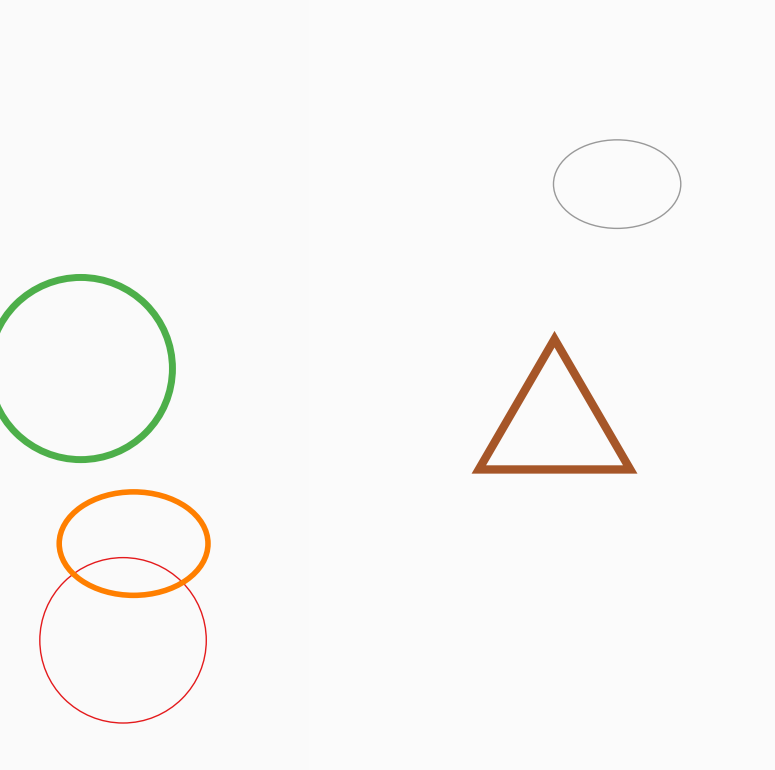[{"shape": "circle", "thickness": 0.5, "radius": 0.54, "center": [0.159, 0.168]}, {"shape": "circle", "thickness": 2.5, "radius": 0.59, "center": [0.104, 0.521]}, {"shape": "oval", "thickness": 2, "radius": 0.48, "center": [0.172, 0.294]}, {"shape": "triangle", "thickness": 3, "radius": 0.56, "center": [0.716, 0.447]}, {"shape": "oval", "thickness": 0.5, "radius": 0.41, "center": [0.796, 0.761]}]